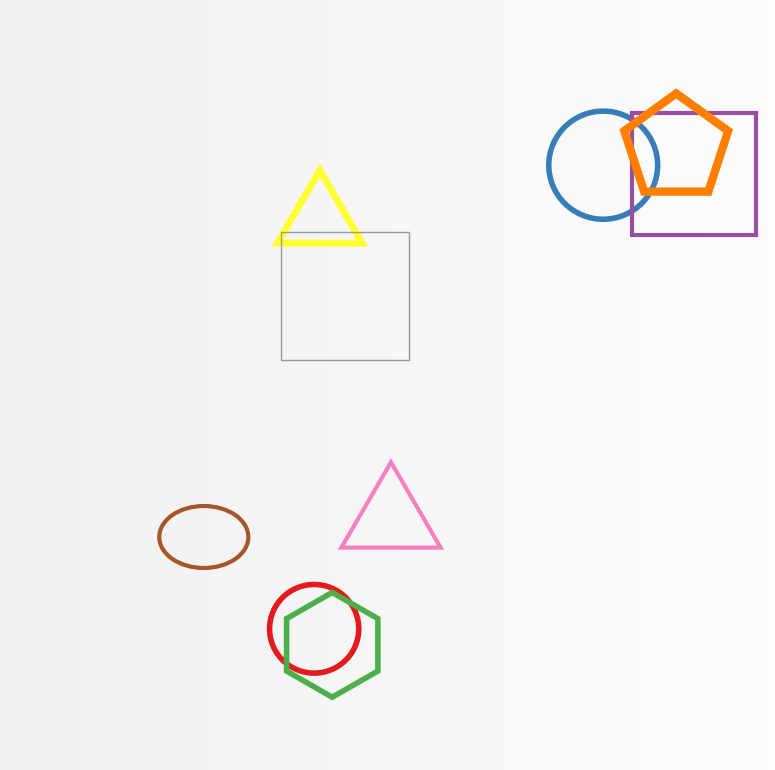[{"shape": "circle", "thickness": 2, "radius": 0.29, "center": [0.405, 0.183]}, {"shape": "circle", "thickness": 2, "radius": 0.35, "center": [0.778, 0.785]}, {"shape": "hexagon", "thickness": 2, "radius": 0.34, "center": [0.429, 0.163]}, {"shape": "square", "thickness": 1.5, "radius": 0.4, "center": [0.895, 0.774]}, {"shape": "pentagon", "thickness": 3, "radius": 0.35, "center": [0.873, 0.808]}, {"shape": "triangle", "thickness": 2.5, "radius": 0.32, "center": [0.413, 0.716]}, {"shape": "oval", "thickness": 1.5, "radius": 0.29, "center": [0.263, 0.303]}, {"shape": "triangle", "thickness": 1.5, "radius": 0.37, "center": [0.505, 0.326]}, {"shape": "square", "thickness": 0.5, "radius": 0.41, "center": [0.445, 0.616]}]